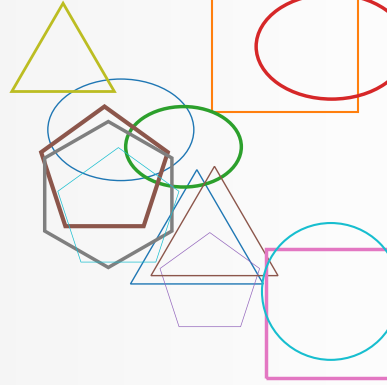[{"shape": "oval", "thickness": 1, "radius": 0.94, "center": [0.312, 0.663]}, {"shape": "triangle", "thickness": 1, "radius": 0.99, "center": [0.508, 0.361]}, {"shape": "square", "thickness": 1.5, "radius": 0.94, "center": [0.735, 0.897]}, {"shape": "oval", "thickness": 2.5, "radius": 0.75, "center": [0.474, 0.619]}, {"shape": "oval", "thickness": 2.5, "radius": 0.98, "center": [0.856, 0.879]}, {"shape": "pentagon", "thickness": 0.5, "radius": 0.68, "center": [0.541, 0.261]}, {"shape": "pentagon", "thickness": 3, "radius": 0.86, "center": [0.27, 0.552]}, {"shape": "triangle", "thickness": 1, "radius": 0.95, "center": [0.554, 0.379]}, {"shape": "square", "thickness": 2.5, "radius": 0.84, "center": [0.855, 0.185]}, {"shape": "hexagon", "thickness": 2.5, "radius": 0.95, "center": [0.28, 0.495]}, {"shape": "triangle", "thickness": 2, "radius": 0.76, "center": [0.163, 0.839]}, {"shape": "pentagon", "thickness": 0.5, "radius": 0.82, "center": [0.306, 0.452]}, {"shape": "circle", "thickness": 1.5, "radius": 0.89, "center": [0.854, 0.243]}]